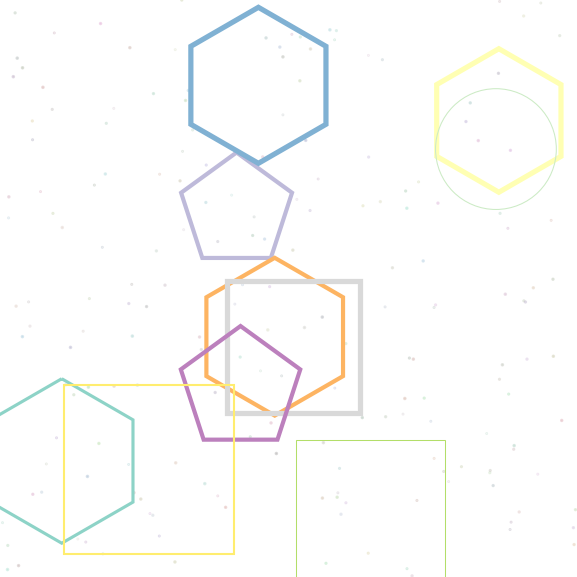[{"shape": "hexagon", "thickness": 1.5, "radius": 0.71, "center": [0.107, 0.201]}, {"shape": "hexagon", "thickness": 2.5, "radius": 0.62, "center": [0.864, 0.791]}, {"shape": "pentagon", "thickness": 2, "radius": 0.5, "center": [0.41, 0.634]}, {"shape": "hexagon", "thickness": 2.5, "radius": 0.68, "center": [0.447, 0.851]}, {"shape": "hexagon", "thickness": 2, "radius": 0.68, "center": [0.476, 0.416]}, {"shape": "square", "thickness": 0.5, "radius": 0.65, "center": [0.641, 0.109]}, {"shape": "square", "thickness": 2.5, "radius": 0.57, "center": [0.508, 0.398]}, {"shape": "pentagon", "thickness": 2, "radius": 0.54, "center": [0.417, 0.326]}, {"shape": "circle", "thickness": 0.5, "radius": 0.52, "center": [0.859, 0.741]}, {"shape": "square", "thickness": 1, "radius": 0.73, "center": [0.258, 0.187]}]